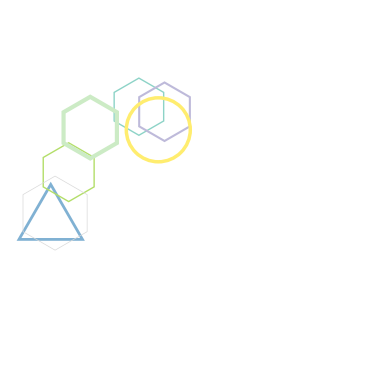[{"shape": "hexagon", "thickness": 1, "radius": 0.37, "center": [0.361, 0.723]}, {"shape": "hexagon", "thickness": 1.5, "radius": 0.38, "center": [0.427, 0.71]}, {"shape": "triangle", "thickness": 2, "radius": 0.48, "center": [0.132, 0.426]}, {"shape": "hexagon", "thickness": 1, "radius": 0.38, "center": [0.178, 0.553]}, {"shape": "hexagon", "thickness": 0.5, "radius": 0.48, "center": [0.143, 0.446]}, {"shape": "hexagon", "thickness": 3, "radius": 0.4, "center": [0.234, 0.669]}, {"shape": "circle", "thickness": 2.5, "radius": 0.42, "center": [0.411, 0.663]}]